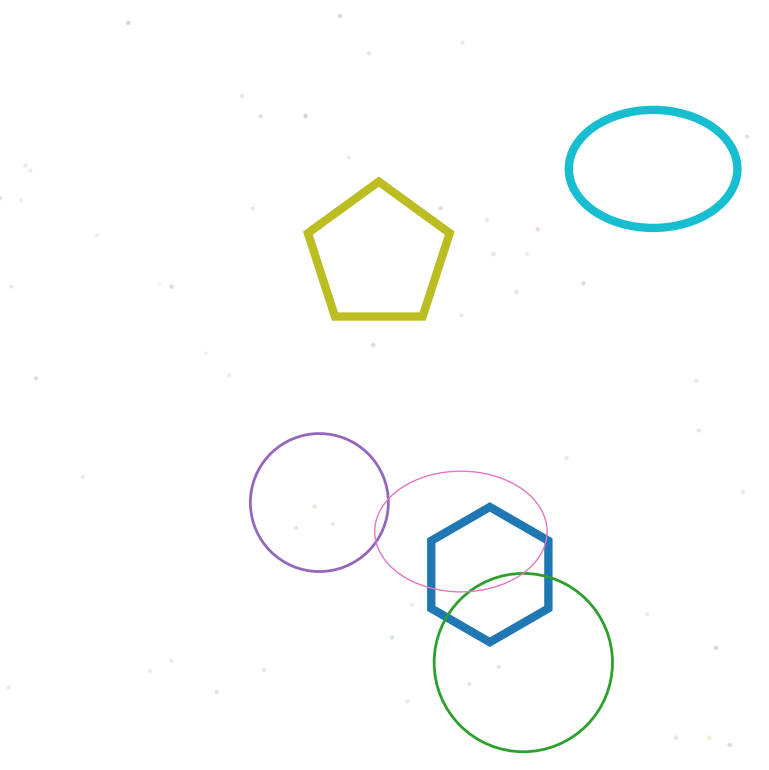[{"shape": "hexagon", "thickness": 3, "radius": 0.44, "center": [0.636, 0.254]}, {"shape": "circle", "thickness": 1, "radius": 0.58, "center": [0.68, 0.14]}, {"shape": "circle", "thickness": 1, "radius": 0.45, "center": [0.415, 0.347]}, {"shape": "oval", "thickness": 0.5, "radius": 0.56, "center": [0.599, 0.31]}, {"shape": "pentagon", "thickness": 3, "radius": 0.48, "center": [0.492, 0.667]}, {"shape": "oval", "thickness": 3, "radius": 0.55, "center": [0.848, 0.781]}]